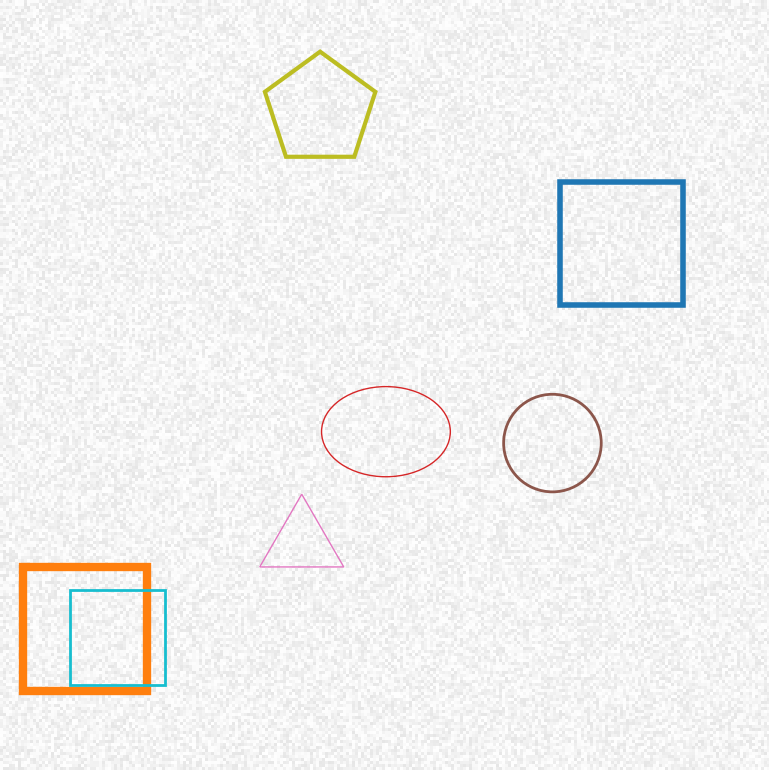[{"shape": "square", "thickness": 2, "radius": 0.4, "center": [0.807, 0.684]}, {"shape": "square", "thickness": 3, "radius": 0.4, "center": [0.11, 0.183]}, {"shape": "oval", "thickness": 0.5, "radius": 0.42, "center": [0.501, 0.439]}, {"shape": "circle", "thickness": 1, "radius": 0.32, "center": [0.717, 0.425]}, {"shape": "triangle", "thickness": 0.5, "radius": 0.31, "center": [0.392, 0.295]}, {"shape": "pentagon", "thickness": 1.5, "radius": 0.38, "center": [0.416, 0.857]}, {"shape": "square", "thickness": 1, "radius": 0.31, "center": [0.153, 0.173]}]